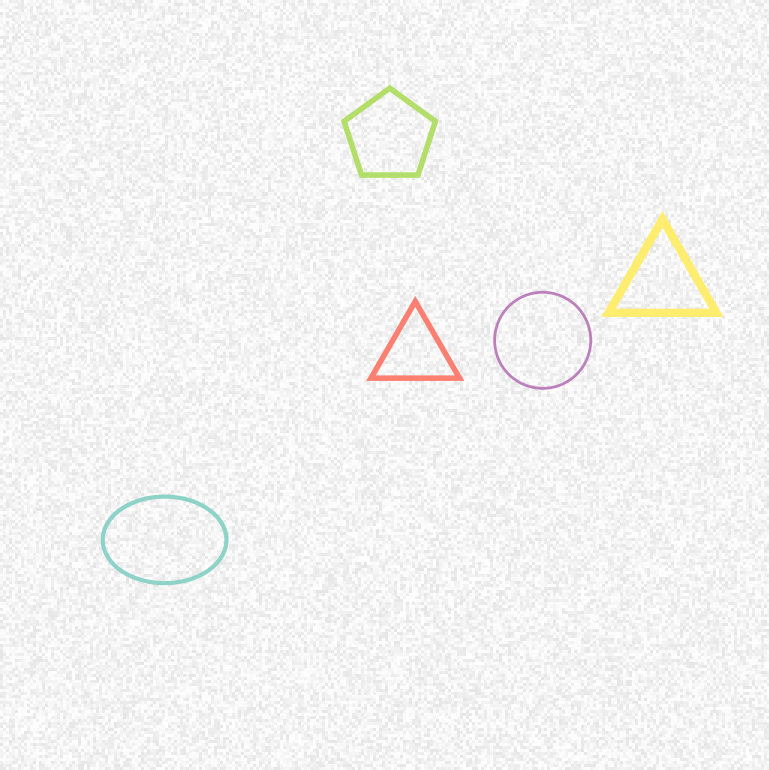[{"shape": "oval", "thickness": 1.5, "radius": 0.4, "center": [0.214, 0.299]}, {"shape": "triangle", "thickness": 2, "radius": 0.33, "center": [0.539, 0.542]}, {"shape": "pentagon", "thickness": 2, "radius": 0.31, "center": [0.506, 0.823]}, {"shape": "circle", "thickness": 1, "radius": 0.31, "center": [0.705, 0.558]}, {"shape": "triangle", "thickness": 3, "radius": 0.4, "center": [0.86, 0.634]}]